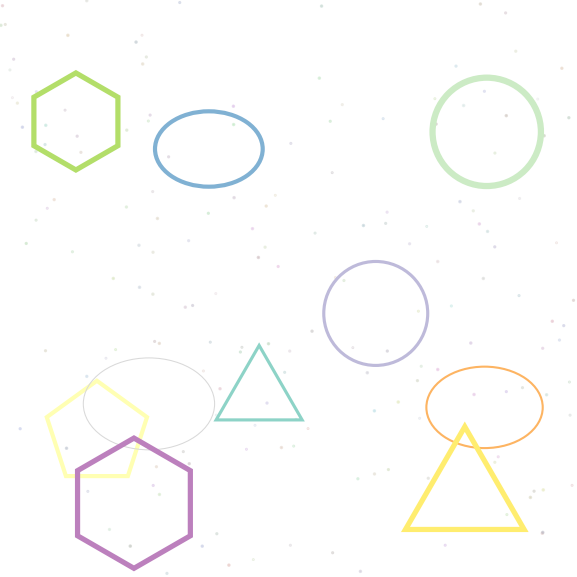[{"shape": "triangle", "thickness": 1.5, "radius": 0.43, "center": [0.449, 0.315]}, {"shape": "pentagon", "thickness": 2, "radius": 0.46, "center": [0.168, 0.249]}, {"shape": "circle", "thickness": 1.5, "radius": 0.45, "center": [0.651, 0.456]}, {"shape": "oval", "thickness": 2, "radius": 0.47, "center": [0.362, 0.741]}, {"shape": "oval", "thickness": 1, "radius": 0.5, "center": [0.839, 0.294]}, {"shape": "hexagon", "thickness": 2.5, "radius": 0.42, "center": [0.131, 0.789]}, {"shape": "oval", "thickness": 0.5, "radius": 0.57, "center": [0.258, 0.3]}, {"shape": "hexagon", "thickness": 2.5, "radius": 0.56, "center": [0.232, 0.128]}, {"shape": "circle", "thickness": 3, "radius": 0.47, "center": [0.843, 0.771]}, {"shape": "triangle", "thickness": 2.5, "radius": 0.59, "center": [0.805, 0.142]}]